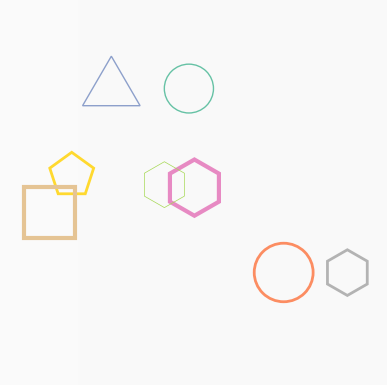[{"shape": "circle", "thickness": 1, "radius": 0.32, "center": [0.487, 0.77]}, {"shape": "circle", "thickness": 2, "radius": 0.38, "center": [0.732, 0.292]}, {"shape": "triangle", "thickness": 1, "radius": 0.43, "center": [0.287, 0.768]}, {"shape": "hexagon", "thickness": 3, "radius": 0.36, "center": [0.502, 0.513]}, {"shape": "hexagon", "thickness": 0.5, "radius": 0.3, "center": [0.424, 0.52]}, {"shape": "pentagon", "thickness": 2, "radius": 0.3, "center": [0.185, 0.545]}, {"shape": "square", "thickness": 3, "radius": 0.33, "center": [0.127, 0.448]}, {"shape": "hexagon", "thickness": 2, "radius": 0.3, "center": [0.896, 0.292]}]